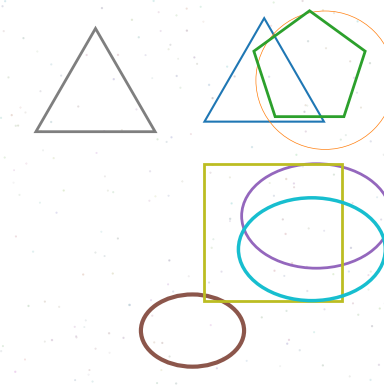[{"shape": "triangle", "thickness": 1.5, "radius": 0.9, "center": [0.686, 0.774]}, {"shape": "circle", "thickness": 0.5, "radius": 0.9, "center": [0.844, 0.792]}, {"shape": "pentagon", "thickness": 2, "radius": 0.76, "center": [0.804, 0.82]}, {"shape": "oval", "thickness": 2, "radius": 0.97, "center": [0.821, 0.439]}, {"shape": "oval", "thickness": 3, "radius": 0.67, "center": [0.5, 0.141]}, {"shape": "triangle", "thickness": 2, "radius": 0.89, "center": [0.248, 0.747]}, {"shape": "square", "thickness": 2, "radius": 0.9, "center": [0.708, 0.396]}, {"shape": "oval", "thickness": 2.5, "radius": 0.95, "center": [0.81, 0.353]}]